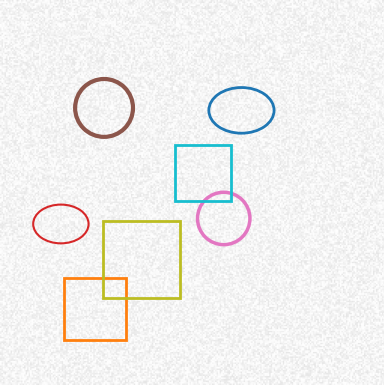[{"shape": "oval", "thickness": 2, "radius": 0.42, "center": [0.627, 0.713]}, {"shape": "square", "thickness": 2, "radius": 0.4, "center": [0.248, 0.198]}, {"shape": "oval", "thickness": 1.5, "radius": 0.36, "center": [0.158, 0.418]}, {"shape": "circle", "thickness": 3, "radius": 0.38, "center": [0.27, 0.72]}, {"shape": "circle", "thickness": 2.5, "radius": 0.34, "center": [0.581, 0.433]}, {"shape": "square", "thickness": 2, "radius": 0.5, "center": [0.367, 0.326]}, {"shape": "square", "thickness": 2, "radius": 0.36, "center": [0.527, 0.551]}]